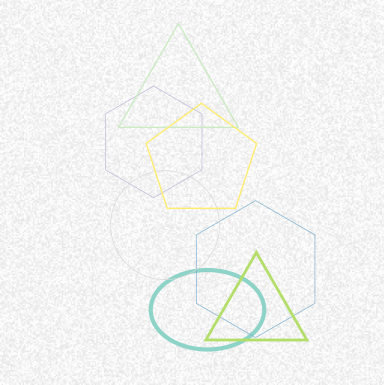[{"shape": "oval", "thickness": 3, "radius": 0.74, "center": [0.539, 0.195]}, {"shape": "hexagon", "thickness": 0.5, "radius": 0.72, "center": [0.399, 0.632]}, {"shape": "hexagon", "thickness": 0.5, "radius": 0.89, "center": [0.664, 0.301]}, {"shape": "triangle", "thickness": 2, "radius": 0.76, "center": [0.666, 0.193]}, {"shape": "circle", "thickness": 0.5, "radius": 0.71, "center": [0.429, 0.415]}, {"shape": "triangle", "thickness": 1, "radius": 0.9, "center": [0.464, 0.759]}, {"shape": "pentagon", "thickness": 1, "radius": 0.75, "center": [0.523, 0.581]}]